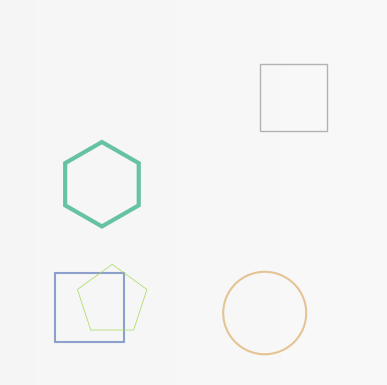[{"shape": "hexagon", "thickness": 3, "radius": 0.55, "center": [0.263, 0.521]}, {"shape": "square", "thickness": 1.5, "radius": 0.45, "center": [0.231, 0.201]}, {"shape": "pentagon", "thickness": 0.5, "radius": 0.47, "center": [0.29, 0.219]}, {"shape": "circle", "thickness": 1.5, "radius": 0.54, "center": [0.683, 0.187]}, {"shape": "square", "thickness": 1, "radius": 0.43, "center": [0.758, 0.746]}]